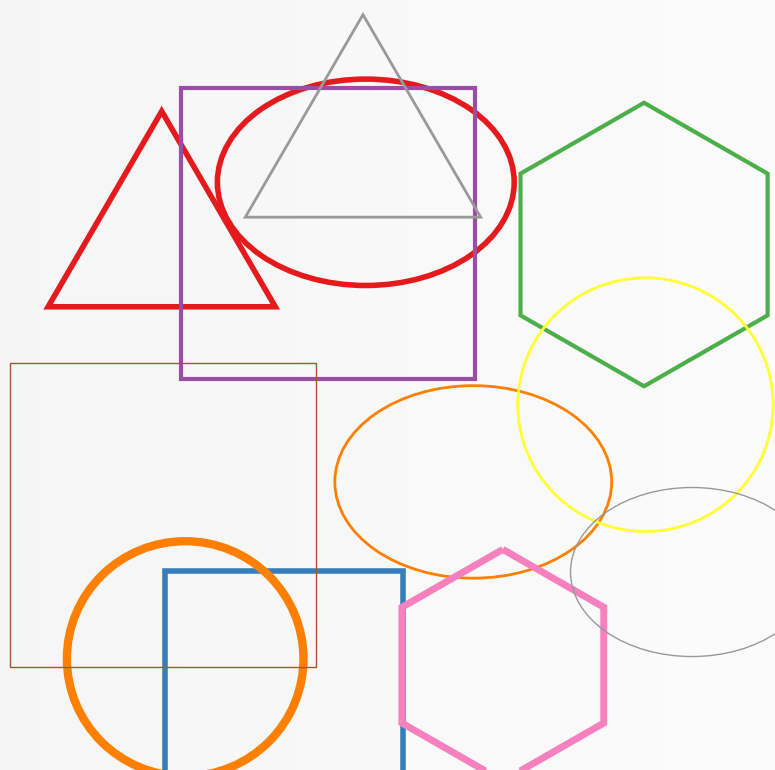[{"shape": "triangle", "thickness": 2, "radius": 0.85, "center": [0.209, 0.686]}, {"shape": "oval", "thickness": 2, "radius": 0.96, "center": [0.472, 0.763]}, {"shape": "square", "thickness": 2, "radius": 0.77, "center": [0.366, 0.105]}, {"shape": "hexagon", "thickness": 1.5, "radius": 0.92, "center": [0.831, 0.682]}, {"shape": "square", "thickness": 1.5, "radius": 0.95, "center": [0.424, 0.697]}, {"shape": "circle", "thickness": 3, "radius": 0.76, "center": [0.239, 0.145]}, {"shape": "oval", "thickness": 1, "radius": 0.89, "center": [0.611, 0.374]}, {"shape": "circle", "thickness": 1, "radius": 0.82, "center": [0.833, 0.474]}, {"shape": "square", "thickness": 0.5, "radius": 0.99, "center": [0.21, 0.331]}, {"shape": "hexagon", "thickness": 2.5, "radius": 0.75, "center": [0.649, 0.136]}, {"shape": "oval", "thickness": 0.5, "radius": 0.78, "center": [0.893, 0.257]}, {"shape": "triangle", "thickness": 1, "radius": 0.88, "center": [0.468, 0.806]}]